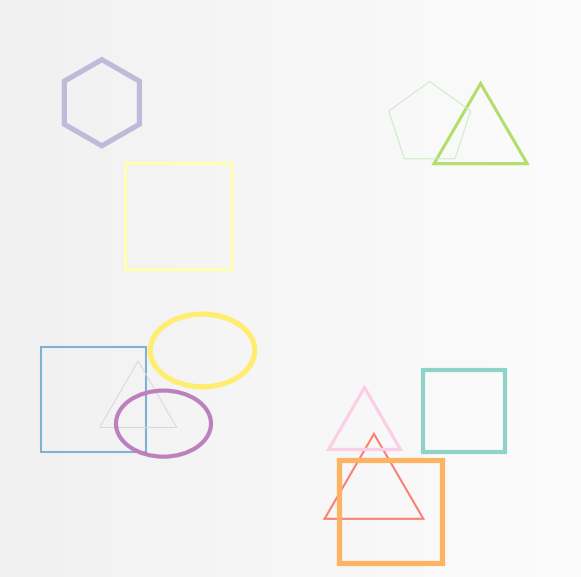[{"shape": "square", "thickness": 2, "radius": 0.35, "center": [0.798, 0.288]}, {"shape": "square", "thickness": 1.5, "radius": 0.46, "center": [0.308, 0.625]}, {"shape": "hexagon", "thickness": 2.5, "radius": 0.37, "center": [0.175, 0.821]}, {"shape": "triangle", "thickness": 1, "radius": 0.49, "center": [0.643, 0.15]}, {"shape": "square", "thickness": 1, "radius": 0.45, "center": [0.16, 0.308]}, {"shape": "square", "thickness": 2.5, "radius": 0.44, "center": [0.672, 0.114]}, {"shape": "triangle", "thickness": 1.5, "radius": 0.46, "center": [0.827, 0.762]}, {"shape": "triangle", "thickness": 1.5, "radius": 0.36, "center": [0.627, 0.257]}, {"shape": "triangle", "thickness": 0.5, "radius": 0.38, "center": [0.238, 0.297]}, {"shape": "oval", "thickness": 2, "radius": 0.41, "center": [0.281, 0.266]}, {"shape": "pentagon", "thickness": 0.5, "radius": 0.37, "center": [0.739, 0.784]}, {"shape": "oval", "thickness": 2.5, "radius": 0.45, "center": [0.348, 0.392]}]